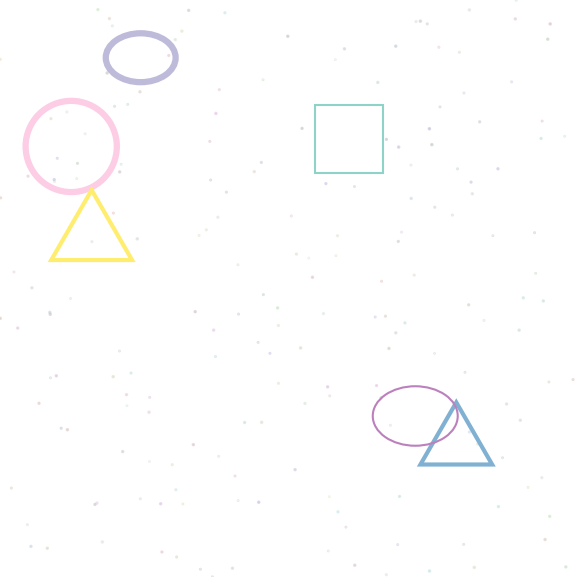[{"shape": "square", "thickness": 1, "radius": 0.29, "center": [0.604, 0.758]}, {"shape": "oval", "thickness": 3, "radius": 0.3, "center": [0.244, 0.899]}, {"shape": "triangle", "thickness": 2, "radius": 0.36, "center": [0.79, 0.231]}, {"shape": "circle", "thickness": 3, "radius": 0.39, "center": [0.123, 0.746]}, {"shape": "oval", "thickness": 1, "radius": 0.37, "center": [0.719, 0.279]}, {"shape": "triangle", "thickness": 2, "radius": 0.4, "center": [0.159, 0.589]}]